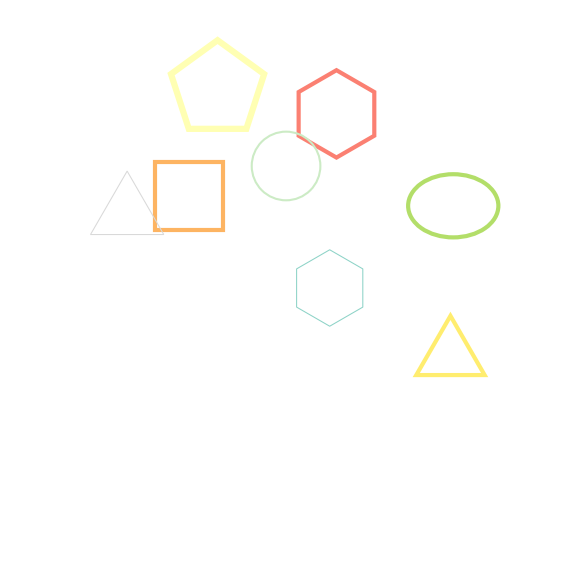[{"shape": "hexagon", "thickness": 0.5, "radius": 0.33, "center": [0.571, 0.5]}, {"shape": "pentagon", "thickness": 3, "radius": 0.42, "center": [0.377, 0.845]}, {"shape": "hexagon", "thickness": 2, "radius": 0.38, "center": [0.583, 0.802]}, {"shape": "square", "thickness": 2, "radius": 0.29, "center": [0.327, 0.66]}, {"shape": "oval", "thickness": 2, "radius": 0.39, "center": [0.785, 0.643]}, {"shape": "triangle", "thickness": 0.5, "radius": 0.37, "center": [0.22, 0.63]}, {"shape": "circle", "thickness": 1, "radius": 0.3, "center": [0.495, 0.712]}, {"shape": "triangle", "thickness": 2, "radius": 0.34, "center": [0.78, 0.384]}]